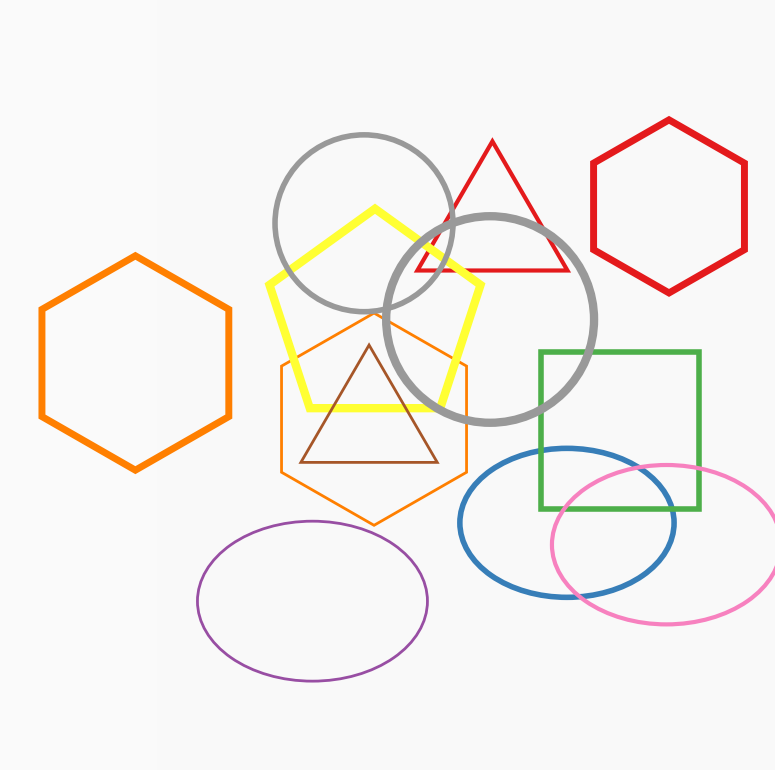[{"shape": "triangle", "thickness": 1.5, "radius": 0.56, "center": [0.635, 0.705]}, {"shape": "hexagon", "thickness": 2.5, "radius": 0.56, "center": [0.863, 0.732]}, {"shape": "oval", "thickness": 2, "radius": 0.69, "center": [0.732, 0.321]}, {"shape": "square", "thickness": 2, "radius": 0.51, "center": [0.8, 0.441]}, {"shape": "oval", "thickness": 1, "radius": 0.74, "center": [0.403, 0.219]}, {"shape": "hexagon", "thickness": 2.5, "radius": 0.7, "center": [0.175, 0.529]}, {"shape": "hexagon", "thickness": 1, "radius": 0.69, "center": [0.483, 0.456]}, {"shape": "pentagon", "thickness": 3, "radius": 0.72, "center": [0.484, 0.586]}, {"shape": "triangle", "thickness": 1, "radius": 0.51, "center": [0.476, 0.45]}, {"shape": "oval", "thickness": 1.5, "radius": 0.74, "center": [0.86, 0.293]}, {"shape": "circle", "thickness": 2, "radius": 0.57, "center": [0.47, 0.71]}, {"shape": "circle", "thickness": 3, "radius": 0.67, "center": [0.632, 0.585]}]